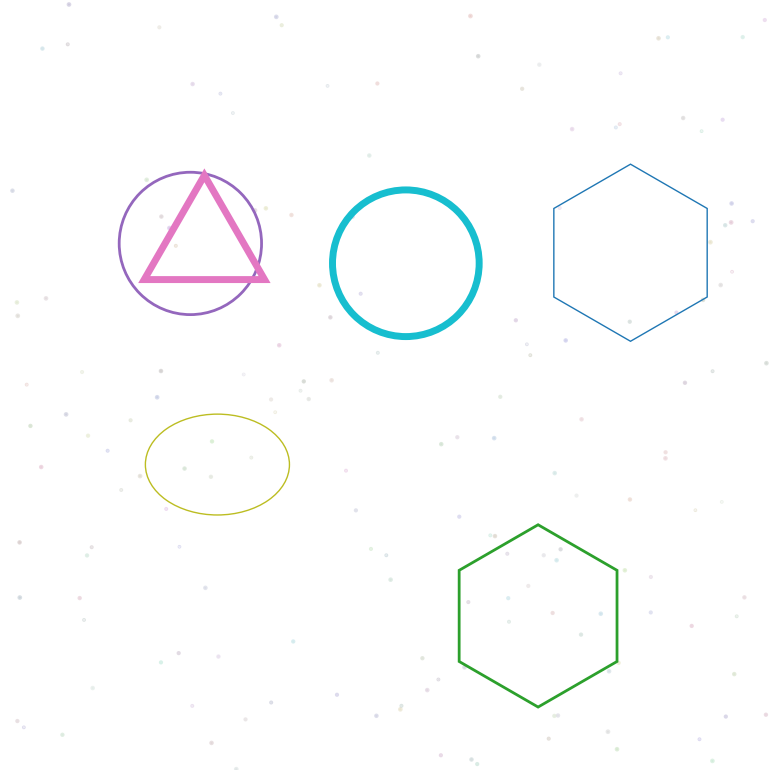[{"shape": "hexagon", "thickness": 0.5, "radius": 0.57, "center": [0.819, 0.672]}, {"shape": "hexagon", "thickness": 1, "radius": 0.59, "center": [0.699, 0.2]}, {"shape": "circle", "thickness": 1, "radius": 0.46, "center": [0.247, 0.684]}, {"shape": "triangle", "thickness": 2.5, "radius": 0.45, "center": [0.265, 0.682]}, {"shape": "oval", "thickness": 0.5, "radius": 0.47, "center": [0.282, 0.397]}, {"shape": "circle", "thickness": 2.5, "radius": 0.48, "center": [0.527, 0.658]}]